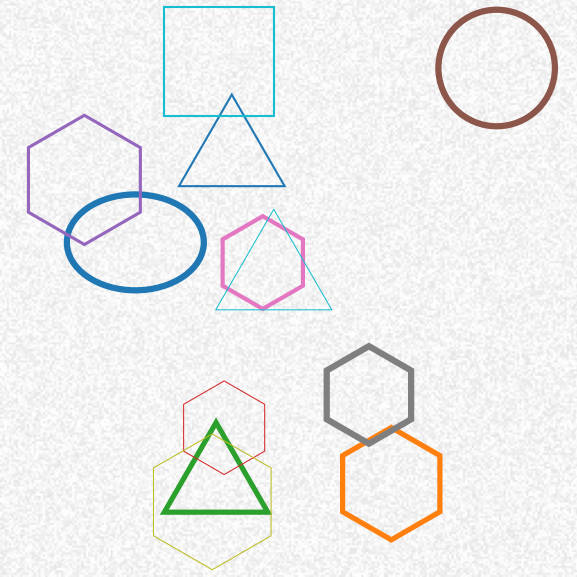[{"shape": "triangle", "thickness": 1, "radius": 0.53, "center": [0.401, 0.73]}, {"shape": "oval", "thickness": 3, "radius": 0.59, "center": [0.234, 0.579]}, {"shape": "hexagon", "thickness": 2.5, "radius": 0.49, "center": [0.677, 0.162]}, {"shape": "triangle", "thickness": 2.5, "radius": 0.52, "center": [0.374, 0.164]}, {"shape": "hexagon", "thickness": 0.5, "radius": 0.41, "center": [0.388, 0.258]}, {"shape": "hexagon", "thickness": 1.5, "radius": 0.56, "center": [0.146, 0.688]}, {"shape": "circle", "thickness": 3, "radius": 0.5, "center": [0.86, 0.881]}, {"shape": "hexagon", "thickness": 2, "radius": 0.4, "center": [0.455, 0.545]}, {"shape": "hexagon", "thickness": 3, "radius": 0.42, "center": [0.639, 0.315]}, {"shape": "hexagon", "thickness": 0.5, "radius": 0.59, "center": [0.368, 0.13]}, {"shape": "square", "thickness": 1, "radius": 0.47, "center": [0.379, 0.893]}, {"shape": "triangle", "thickness": 0.5, "radius": 0.58, "center": [0.474, 0.521]}]